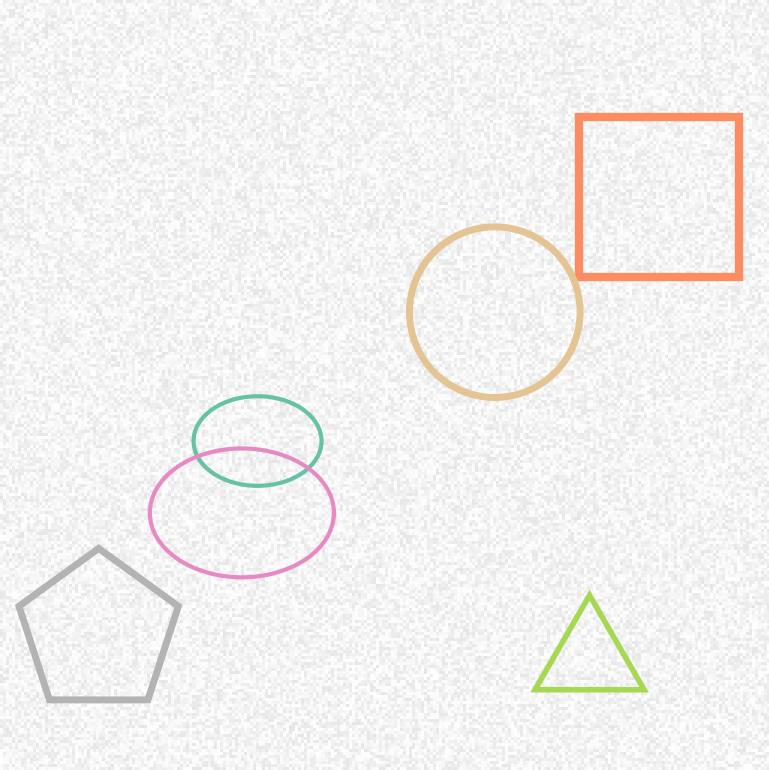[{"shape": "oval", "thickness": 1.5, "radius": 0.42, "center": [0.334, 0.427]}, {"shape": "square", "thickness": 3, "radius": 0.52, "center": [0.856, 0.744]}, {"shape": "oval", "thickness": 1.5, "radius": 0.6, "center": [0.314, 0.334]}, {"shape": "triangle", "thickness": 2, "radius": 0.41, "center": [0.766, 0.145]}, {"shape": "circle", "thickness": 2.5, "radius": 0.55, "center": [0.643, 0.595]}, {"shape": "pentagon", "thickness": 2.5, "radius": 0.54, "center": [0.128, 0.179]}]